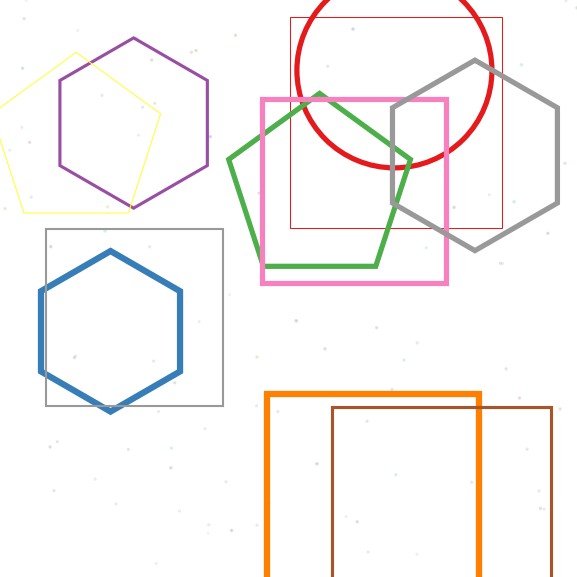[{"shape": "circle", "thickness": 2.5, "radius": 0.84, "center": [0.683, 0.877]}, {"shape": "square", "thickness": 0.5, "radius": 0.92, "center": [0.686, 0.787]}, {"shape": "hexagon", "thickness": 3, "radius": 0.7, "center": [0.191, 0.425]}, {"shape": "pentagon", "thickness": 2.5, "radius": 0.83, "center": [0.553, 0.672]}, {"shape": "hexagon", "thickness": 1.5, "radius": 0.74, "center": [0.231, 0.786]}, {"shape": "square", "thickness": 3, "radius": 0.92, "center": [0.646, 0.133]}, {"shape": "pentagon", "thickness": 0.5, "radius": 0.77, "center": [0.132, 0.755]}, {"shape": "square", "thickness": 1.5, "radius": 0.95, "center": [0.765, 0.105]}, {"shape": "square", "thickness": 2.5, "radius": 0.79, "center": [0.613, 0.668]}, {"shape": "hexagon", "thickness": 2.5, "radius": 0.82, "center": [0.822, 0.73]}, {"shape": "square", "thickness": 1, "radius": 0.77, "center": [0.234, 0.45]}]